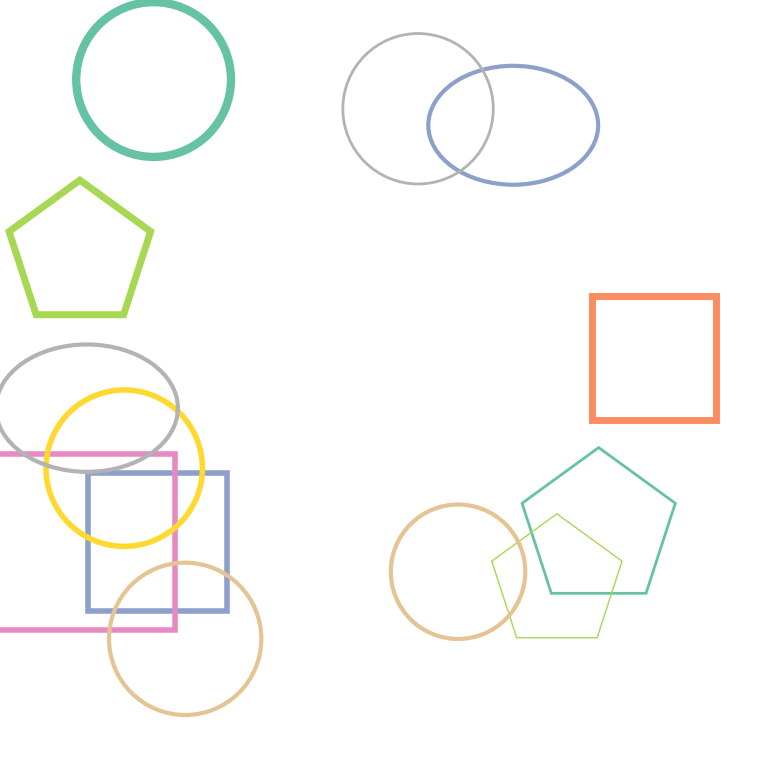[{"shape": "circle", "thickness": 3, "radius": 0.5, "center": [0.199, 0.897]}, {"shape": "pentagon", "thickness": 1, "radius": 0.52, "center": [0.778, 0.314]}, {"shape": "square", "thickness": 2.5, "radius": 0.4, "center": [0.85, 0.535]}, {"shape": "square", "thickness": 2, "radius": 0.45, "center": [0.205, 0.296]}, {"shape": "oval", "thickness": 1.5, "radius": 0.55, "center": [0.667, 0.837]}, {"shape": "square", "thickness": 2, "radius": 0.57, "center": [0.112, 0.296]}, {"shape": "pentagon", "thickness": 0.5, "radius": 0.44, "center": [0.723, 0.244]}, {"shape": "pentagon", "thickness": 2.5, "radius": 0.48, "center": [0.104, 0.669]}, {"shape": "circle", "thickness": 2, "radius": 0.51, "center": [0.161, 0.392]}, {"shape": "circle", "thickness": 1.5, "radius": 0.44, "center": [0.595, 0.257]}, {"shape": "circle", "thickness": 1.5, "radius": 0.49, "center": [0.24, 0.17]}, {"shape": "circle", "thickness": 1, "radius": 0.49, "center": [0.543, 0.859]}, {"shape": "oval", "thickness": 1.5, "radius": 0.59, "center": [0.113, 0.47]}]